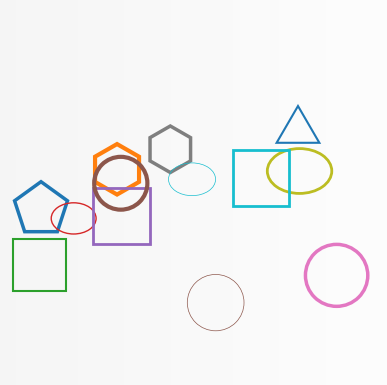[{"shape": "triangle", "thickness": 1.5, "radius": 0.32, "center": [0.769, 0.661]}, {"shape": "pentagon", "thickness": 2.5, "radius": 0.36, "center": [0.106, 0.456]}, {"shape": "hexagon", "thickness": 3, "radius": 0.33, "center": [0.302, 0.56]}, {"shape": "square", "thickness": 1.5, "radius": 0.34, "center": [0.101, 0.311]}, {"shape": "oval", "thickness": 1, "radius": 0.29, "center": [0.19, 0.433]}, {"shape": "square", "thickness": 2, "radius": 0.36, "center": [0.314, 0.439]}, {"shape": "circle", "thickness": 0.5, "radius": 0.37, "center": [0.557, 0.214]}, {"shape": "circle", "thickness": 3, "radius": 0.34, "center": [0.312, 0.524]}, {"shape": "circle", "thickness": 2.5, "radius": 0.4, "center": [0.869, 0.285]}, {"shape": "hexagon", "thickness": 2.5, "radius": 0.3, "center": [0.439, 0.612]}, {"shape": "oval", "thickness": 2, "radius": 0.42, "center": [0.773, 0.556]}, {"shape": "oval", "thickness": 0.5, "radius": 0.3, "center": [0.496, 0.534]}, {"shape": "square", "thickness": 2, "radius": 0.37, "center": [0.673, 0.537]}]